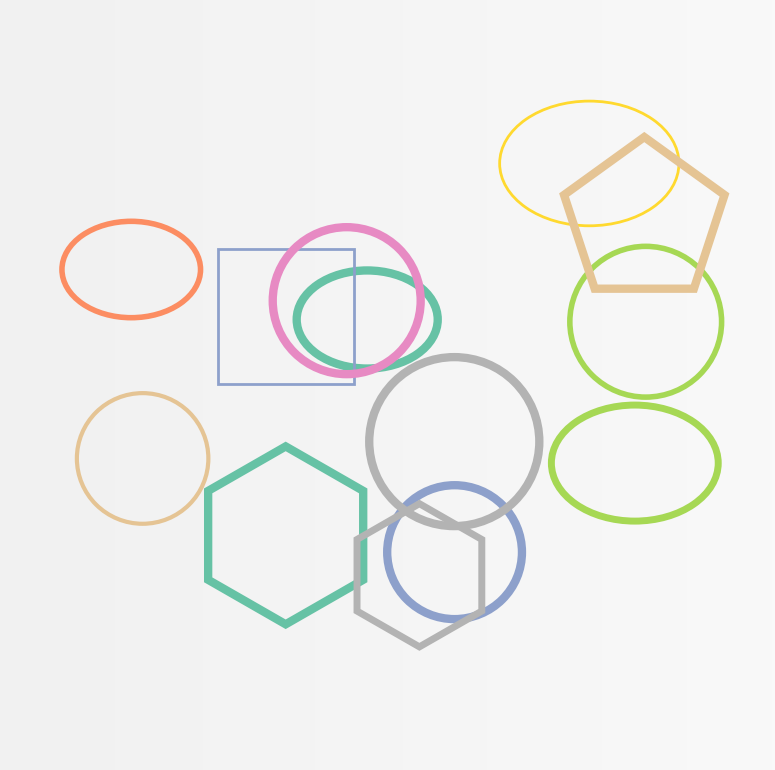[{"shape": "oval", "thickness": 3, "radius": 0.45, "center": [0.474, 0.585]}, {"shape": "hexagon", "thickness": 3, "radius": 0.58, "center": [0.369, 0.305]}, {"shape": "oval", "thickness": 2, "radius": 0.45, "center": [0.169, 0.65]}, {"shape": "square", "thickness": 1, "radius": 0.44, "center": [0.369, 0.589]}, {"shape": "circle", "thickness": 3, "radius": 0.43, "center": [0.587, 0.283]}, {"shape": "circle", "thickness": 3, "radius": 0.48, "center": [0.447, 0.61]}, {"shape": "circle", "thickness": 2, "radius": 0.49, "center": [0.833, 0.582]}, {"shape": "oval", "thickness": 2.5, "radius": 0.54, "center": [0.819, 0.399]}, {"shape": "oval", "thickness": 1, "radius": 0.58, "center": [0.76, 0.788]}, {"shape": "pentagon", "thickness": 3, "radius": 0.54, "center": [0.831, 0.713]}, {"shape": "circle", "thickness": 1.5, "radius": 0.42, "center": [0.184, 0.405]}, {"shape": "hexagon", "thickness": 2.5, "radius": 0.46, "center": [0.541, 0.253]}, {"shape": "circle", "thickness": 3, "radius": 0.55, "center": [0.586, 0.426]}]